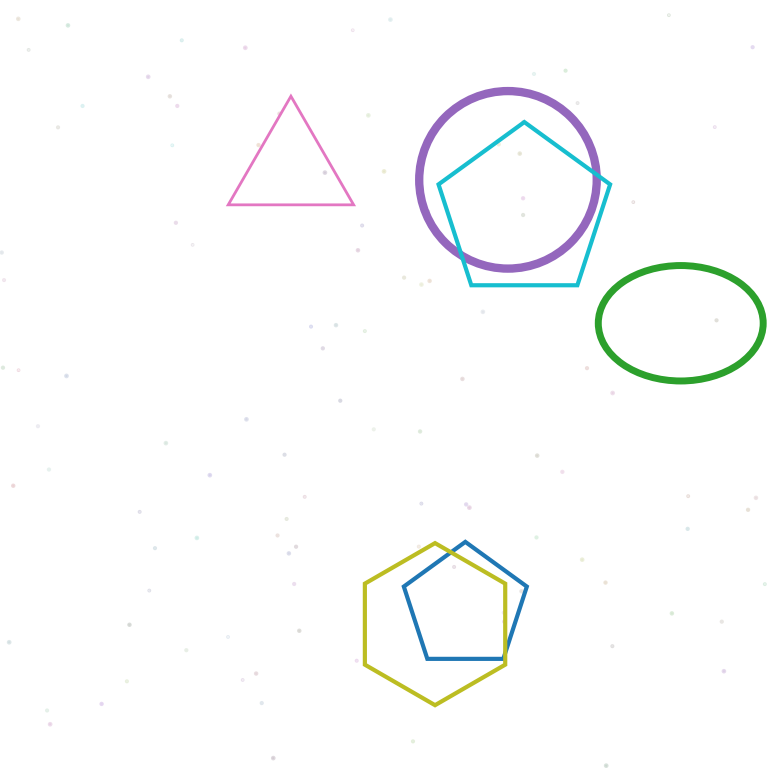[{"shape": "pentagon", "thickness": 1.5, "radius": 0.42, "center": [0.604, 0.212]}, {"shape": "oval", "thickness": 2.5, "radius": 0.54, "center": [0.884, 0.58]}, {"shape": "circle", "thickness": 3, "radius": 0.58, "center": [0.66, 0.766]}, {"shape": "triangle", "thickness": 1, "radius": 0.47, "center": [0.378, 0.781]}, {"shape": "hexagon", "thickness": 1.5, "radius": 0.53, "center": [0.565, 0.189]}, {"shape": "pentagon", "thickness": 1.5, "radius": 0.59, "center": [0.681, 0.724]}]